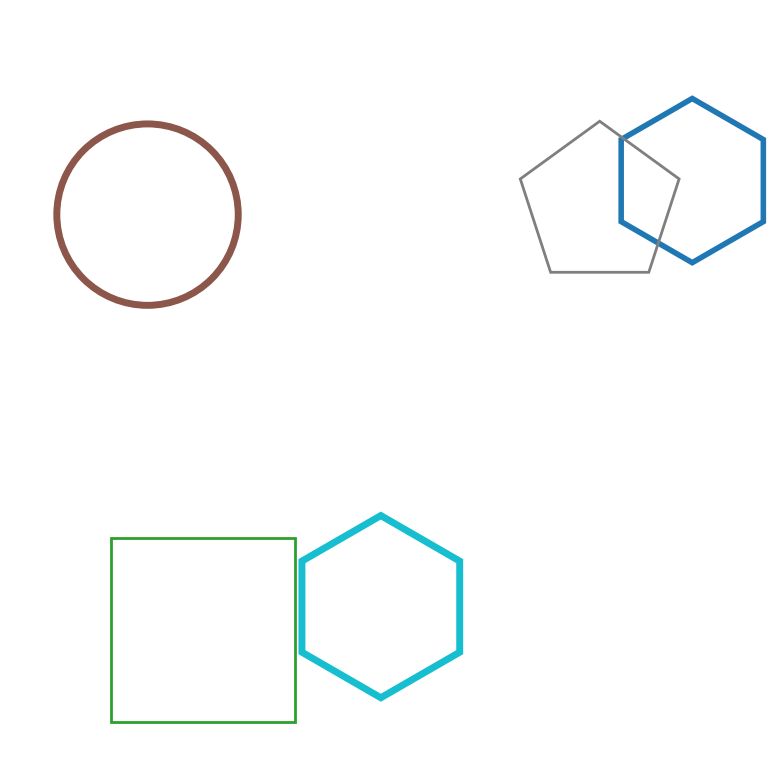[{"shape": "hexagon", "thickness": 2, "radius": 0.53, "center": [0.899, 0.765]}, {"shape": "square", "thickness": 1, "radius": 0.6, "center": [0.264, 0.182]}, {"shape": "circle", "thickness": 2.5, "radius": 0.59, "center": [0.192, 0.721]}, {"shape": "pentagon", "thickness": 1, "radius": 0.54, "center": [0.779, 0.734]}, {"shape": "hexagon", "thickness": 2.5, "radius": 0.59, "center": [0.495, 0.212]}]